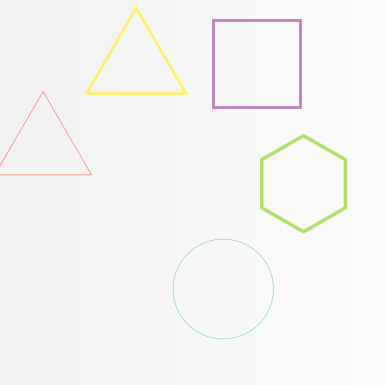[{"shape": "circle", "thickness": 0.5, "radius": 0.65, "center": [0.576, 0.249]}, {"shape": "triangle", "thickness": 0.5, "radius": 0.72, "center": [0.111, 0.618]}, {"shape": "hexagon", "thickness": 2.5, "radius": 0.62, "center": [0.783, 0.523]}, {"shape": "square", "thickness": 2, "radius": 0.56, "center": [0.662, 0.834]}, {"shape": "triangle", "thickness": 2, "radius": 0.74, "center": [0.352, 0.831]}]